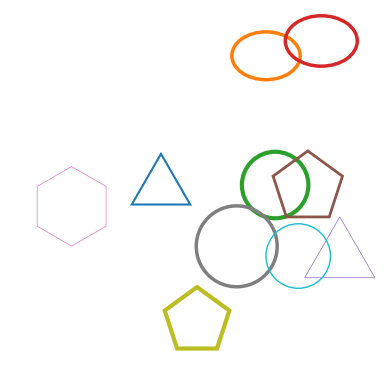[{"shape": "triangle", "thickness": 1.5, "radius": 0.44, "center": [0.418, 0.513]}, {"shape": "oval", "thickness": 2.5, "radius": 0.44, "center": [0.691, 0.855]}, {"shape": "circle", "thickness": 3, "radius": 0.43, "center": [0.715, 0.519]}, {"shape": "oval", "thickness": 2.5, "radius": 0.47, "center": [0.835, 0.894]}, {"shape": "triangle", "thickness": 0.5, "radius": 0.53, "center": [0.883, 0.331]}, {"shape": "pentagon", "thickness": 2, "radius": 0.47, "center": [0.799, 0.513]}, {"shape": "hexagon", "thickness": 0.5, "radius": 0.52, "center": [0.186, 0.464]}, {"shape": "circle", "thickness": 2.5, "radius": 0.53, "center": [0.615, 0.36]}, {"shape": "pentagon", "thickness": 3, "radius": 0.44, "center": [0.512, 0.166]}, {"shape": "circle", "thickness": 1, "radius": 0.42, "center": [0.775, 0.335]}]